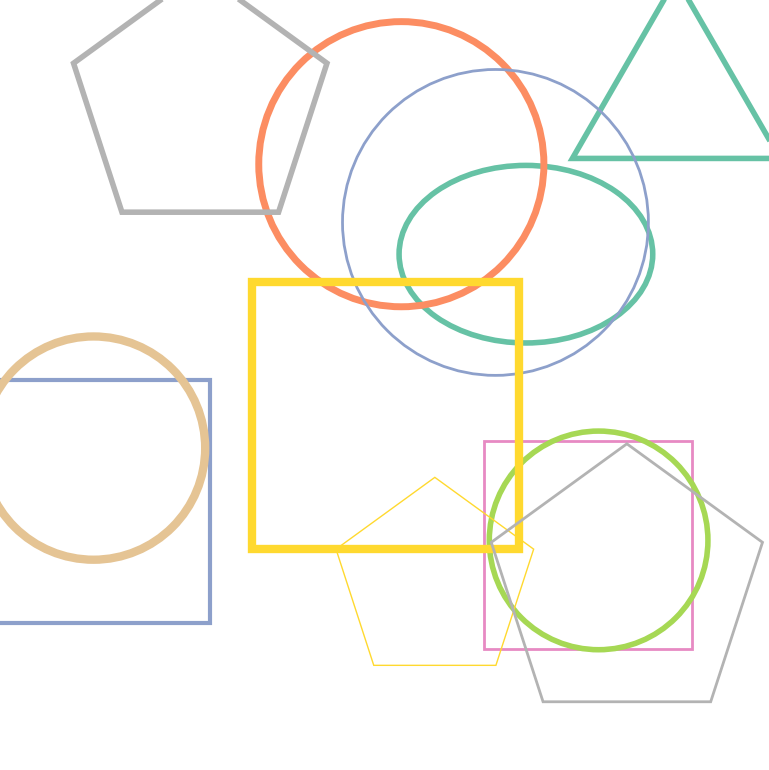[{"shape": "oval", "thickness": 2, "radius": 0.82, "center": [0.683, 0.67]}, {"shape": "triangle", "thickness": 2, "radius": 0.78, "center": [0.878, 0.872]}, {"shape": "circle", "thickness": 2.5, "radius": 0.93, "center": [0.521, 0.787]}, {"shape": "square", "thickness": 1.5, "radius": 0.79, "center": [0.115, 0.349]}, {"shape": "circle", "thickness": 1, "radius": 0.99, "center": [0.643, 0.711]}, {"shape": "square", "thickness": 1, "radius": 0.68, "center": [0.764, 0.292]}, {"shape": "circle", "thickness": 2, "radius": 0.71, "center": [0.777, 0.298]}, {"shape": "pentagon", "thickness": 0.5, "radius": 0.67, "center": [0.565, 0.245]}, {"shape": "square", "thickness": 3, "radius": 0.87, "center": [0.501, 0.46]}, {"shape": "circle", "thickness": 3, "radius": 0.72, "center": [0.122, 0.418]}, {"shape": "pentagon", "thickness": 2, "radius": 0.87, "center": [0.26, 0.864]}, {"shape": "pentagon", "thickness": 1, "radius": 0.93, "center": [0.814, 0.238]}]